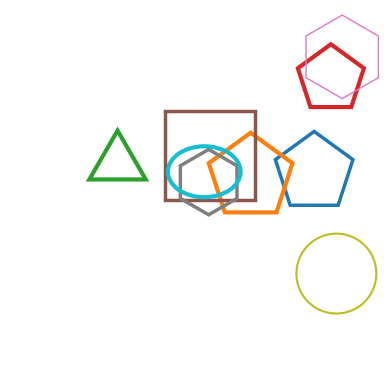[{"shape": "pentagon", "thickness": 2.5, "radius": 0.53, "center": [0.816, 0.553]}, {"shape": "pentagon", "thickness": 3, "radius": 0.57, "center": [0.651, 0.541]}, {"shape": "triangle", "thickness": 3, "radius": 0.42, "center": [0.305, 0.576]}, {"shape": "pentagon", "thickness": 3, "radius": 0.45, "center": [0.859, 0.795]}, {"shape": "square", "thickness": 2.5, "radius": 0.58, "center": [0.546, 0.596]}, {"shape": "hexagon", "thickness": 1, "radius": 0.54, "center": [0.889, 0.852]}, {"shape": "hexagon", "thickness": 2.5, "radius": 0.42, "center": [0.542, 0.527]}, {"shape": "circle", "thickness": 1.5, "radius": 0.52, "center": [0.874, 0.289]}, {"shape": "oval", "thickness": 3, "radius": 0.47, "center": [0.531, 0.554]}]